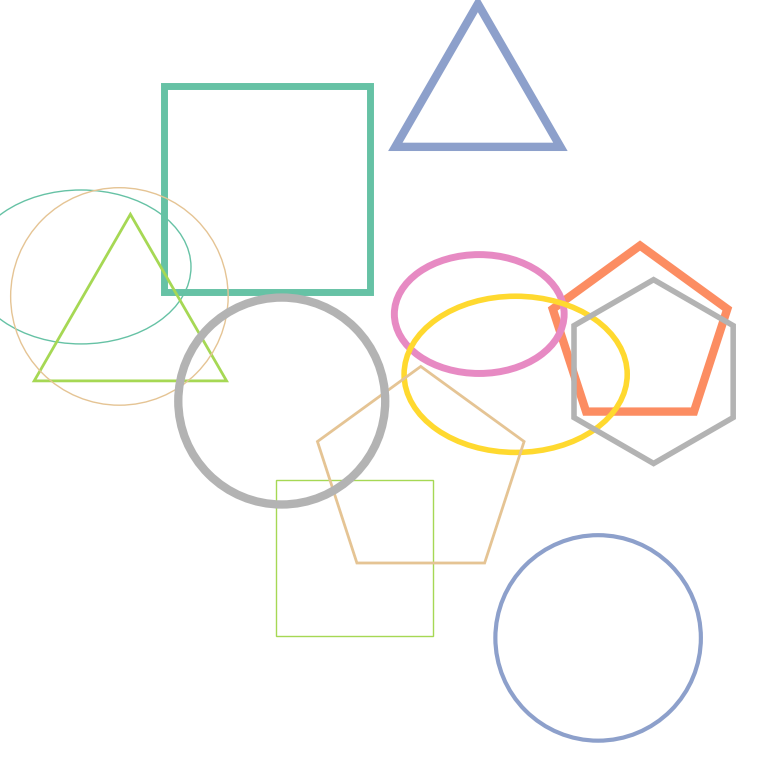[{"shape": "square", "thickness": 2.5, "radius": 0.67, "center": [0.347, 0.754]}, {"shape": "oval", "thickness": 0.5, "radius": 0.71, "center": [0.105, 0.653]}, {"shape": "pentagon", "thickness": 3, "radius": 0.6, "center": [0.831, 0.562]}, {"shape": "circle", "thickness": 1.5, "radius": 0.67, "center": [0.777, 0.172]}, {"shape": "triangle", "thickness": 3, "radius": 0.62, "center": [0.621, 0.871]}, {"shape": "oval", "thickness": 2.5, "radius": 0.55, "center": [0.622, 0.592]}, {"shape": "square", "thickness": 0.5, "radius": 0.51, "center": [0.46, 0.275]}, {"shape": "triangle", "thickness": 1, "radius": 0.72, "center": [0.169, 0.577]}, {"shape": "oval", "thickness": 2, "radius": 0.72, "center": [0.67, 0.514]}, {"shape": "circle", "thickness": 0.5, "radius": 0.71, "center": [0.155, 0.615]}, {"shape": "pentagon", "thickness": 1, "radius": 0.71, "center": [0.546, 0.383]}, {"shape": "circle", "thickness": 3, "radius": 0.67, "center": [0.366, 0.479]}, {"shape": "hexagon", "thickness": 2, "radius": 0.6, "center": [0.849, 0.517]}]